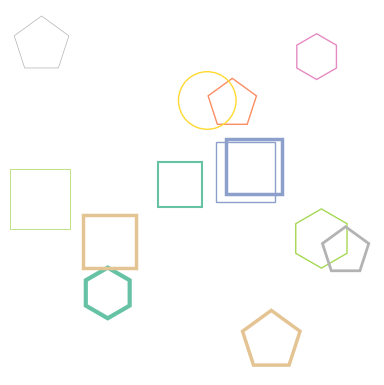[{"shape": "square", "thickness": 1.5, "radius": 0.29, "center": [0.468, 0.521]}, {"shape": "hexagon", "thickness": 3, "radius": 0.33, "center": [0.28, 0.239]}, {"shape": "pentagon", "thickness": 1, "radius": 0.33, "center": [0.603, 0.731]}, {"shape": "square", "thickness": 1, "radius": 0.39, "center": [0.638, 0.554]}, {"shape": "square", "thickness": 2.5, "radius": 0.36, "center": [0.66, 0.567]}, {"shape": "hexagon", "thickness": 1, "radius": 0.3, "center": [0.822, 0.853]}, {"shape": "square", "thickness": 0.5, "radius": 0.39, "center": [0.104, 0.482]}, {"shape": "hexagon", "thickness": 1, "radius": 0.38, "center": [0.835, 0.381]}, {"shape": "circle", "thickness": 1, "radius": 0.37, "center": [0.538, 0.739]}, {"shape": "square", "thickness": 2.5, "radius": 0.34, "center": [0.285, 0.373]}, {"shape": "pentagon", "thickness": 2.5, "radius": 0.39, "center": [0.705, 0.115]}, {"shape": "pentagon", "thickness": 2, "radius": 0.32, "center": [0.898, 0.348]}, {"shape": "pentagon", "thickness": 0.5, "radius": 0.37, "center": [0.108, 0.884]}]